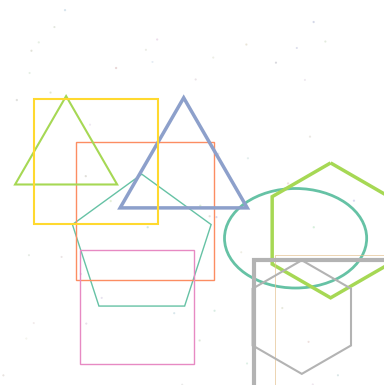[{"shape": "oval", "thickness": 2, "radius": 0.92, "center": [0.768, 0.381]}, {"shape": "pentagon", "thickness": 1, "radius": 0.95, "center": [0.368, 0.358]}, {"shape": "square", "thickness": 1, "radius": 0.9, "center": [0.377, 0.453]}, {"shape": "triangle", "thickness": 2.5, "radius": 0.95, "center": [0.477, 0.555]}, {"shape": "square", "thickness": 1, "radius": 0.74, "center": [0.355, 0.203]}, {"shape": "triangle", "thickness": 1.5, "radius": 0.77, "center": [0.172, 0.597]}, {"shape": "hexagon", "thickness": 2.5, "radius": 0.88, "center": [0.859, 0.402]}, {"shape": "square", "thickness": 1.5, "radius": 0.81, "center": [0.249, 0.581]}, {"shape": "square", "thickness": 0.5, "radius": 0.89, "center": [0.893, 0.159]}, {"shape": "hexagon", "thickness": 1.5, "radius": 0.74, "center": [0.784, 0.176]}, {"shape": "square", "thickness": 3, "radius": 0.91, "center": [0.842, 0.143]}]